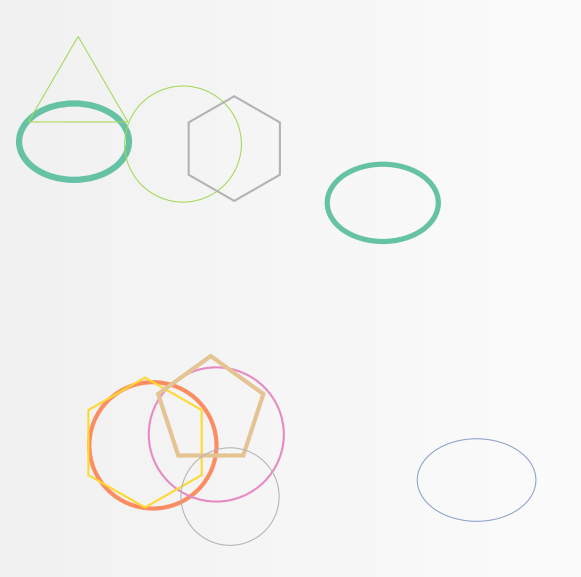[{"shape": "oval", "thickness": 2.5, "radius": 0.48, "center": [0.659, 0.648]}, {"shape": "oval", "thickness": 3, "radius": 0.47, "center": [0.127, 0.754]}, {"shape": "circle", "thickness": 2, "radius": 0.55, "center": [0.263, 0.228]}, {"shape": "oval", "thickness": 0.5, "radius": 0.51, "center": [0.82, 0.168]}, {"shape": "circle", "thickness": 1, "radius": 0.58, "center": [0.372, 0.247]}, {"shape": "triangle", "thickness": 0.5, "radius": 0.49, "center": [0.134, 0.837]}, {"shape": "circle", "thickness": 0.5, "radius": 0.5, "center": [0.315, 0.75]}, {"shape": "hexagon", "thickness": 1, "radius": 0.56, "center": [0.249, 0.233]}, {"shape": "pentagon", "thickness": 2, "radius": 0.48, "center": [0.363, 0.287]}, {"shape": "circle", "thickness": 0.5, "radius": 0.42, "center": [0.396, 0.139]}, {"shape": "hexagon", "thickness": 1, "radius": 0.45, "center": [0.403, 0.742]}]